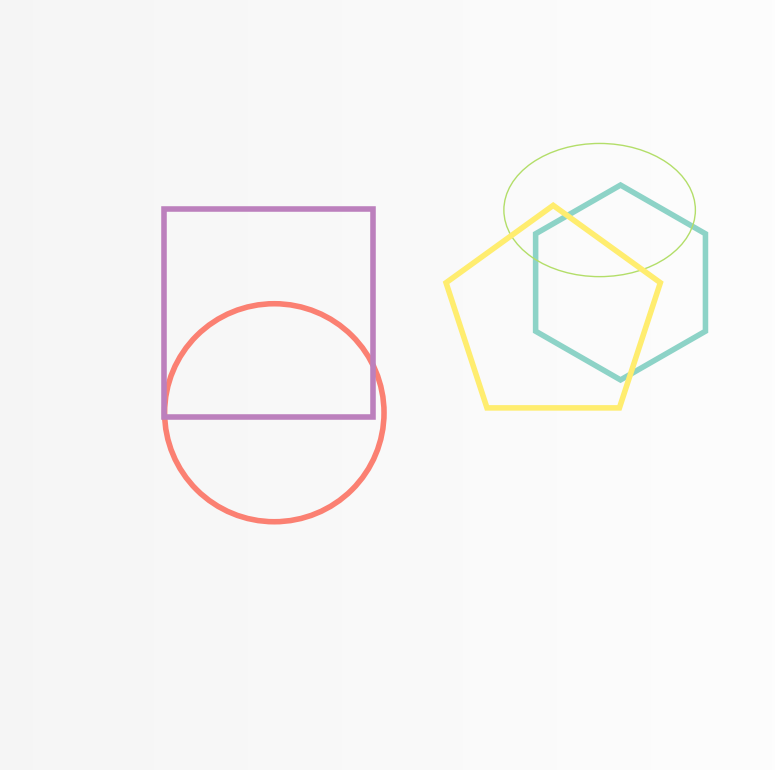[{"shape": "hexagon", "thickness": 2, "radius": 0.63, "center": [0.801, 0.633]}, {"shape": "circle", "thickness": 2, "radius": 0.71, "center": [0.354, 0.464]}, {"shape": "oval", "thickness": 0.5, "radius": 0.62, "center": [0.774, 0.727]}, {"shape": "square", "thickness": 2, "radius": 0.67, "center": [0.346, 0.594]}, {"shape": "pentagon", "thickness": 2, "radius": 0.73, "center": [0.714, 0.588]}]